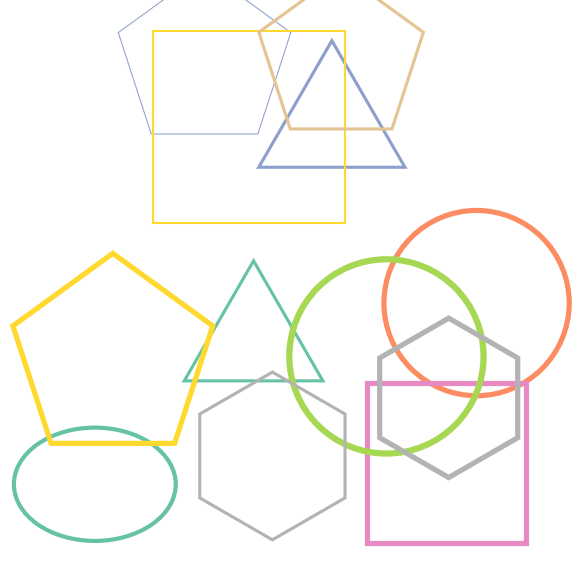[{"shape": "oval", "thickness": 2, "radius": 0.7, "center": [0.164, 0.161]}, {"shape": "triangle", "thickness": 1.5, "radius": 0.69, "center": [0.439, 0.409]}, {"shape": "circle", "thickness": 2.5, "radius": 0.8, "center": [0.825, 0.474]}, {"shape": "pentagon", "thickness": 0.5, "radius": 0.79, "center": [0.354, 0.894]}, {"shape": "triangle", "thickness": 1.5, "radius": 0.73, "center": [0.575, 0.783]}, {"shape": "square", "thickness": 2.5, "radius": 0.69, "center": [0.772, 0.197]}, {"shape": "circle", "thickness": 3, "radius": 0.84, "center": [0.669, 0.382]}, {"shape": "pentagon", "thickness": 2.5, "radius": 0.91, "center": [0.195, 0.379]}, {"shape": "square", "thickness": 1, "radius": 0.83, "center": [0.431, 0.779]}, {"shape": "pentagon", "thickness": 1.5, "radius": 0.75, "center": [0.591, 0.897]}, {"shape": "hexagon", "thickness": 1.5, "radius": 0.73, "center": [0.472, 0.21]}, {"shape": "hexagon", "thickness": 2.5, "radius": 0.69, "center": [0.777, 0.31]}]